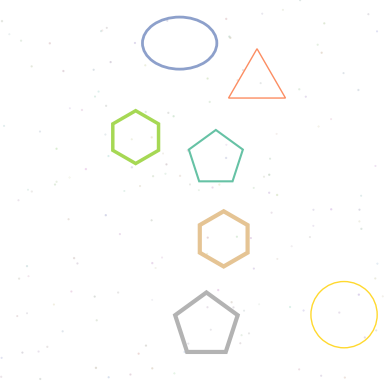[{"shape": "pentagon", "thickness": 1.5, "radius": 0.37, "center": [0.561, 0.589]}, {"shape": "triangle", "thickness": 1, "radius": 0.43, "center": [0.668, 0.788]}, {"shape": "oval", "thickness": 2, "radius": 0.48, "center": [0.467, 0.888]}, {"shape": "hexagon", "thickness": 2.5, "radius": 0.34, "center": [0.352, 0.644]}, {"shape": "circle", "thickness": 1, "radius": 0.43, "center": [0.894, 0.183]}, {"shape": "hexagon", "thickness": 3, "radius": 0.36, "center": [0.581, 0.38]}, {"shape": "pentagon", "thickness": 3, "radius": 0.43, "center": [0.536, 0.155]}]